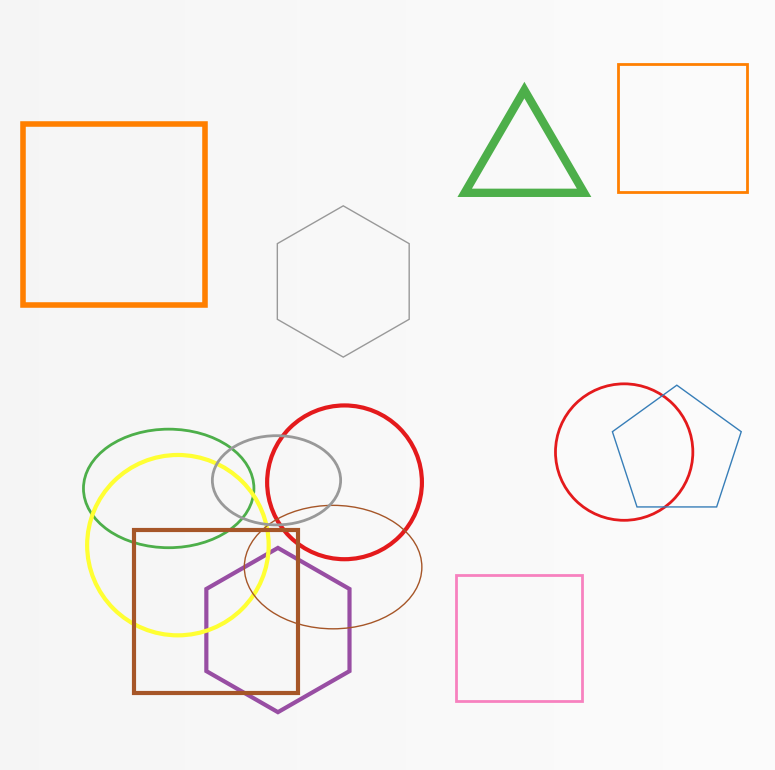[{"shape": "circle", "thickness": 1, "radius": 0.44, "center": [0.805, 0.413]}, {"shape": "circle", "thickness": 1.5, "radius": 0.5, "center": [0.445, 0.374]}, {"shape": "pentagon", "thickness": 0.5, "radius": 0.44, "center": [0.873, 0.412]}, {"shape": "triangle", "thickness": 3, "radius": 0.44, "center": [0.677, 0.794]}, {"shape": "oval", "thickness": 1, "radius": 0.55, "center": [0.218, 0.366]}, {"shape": "hexagon", "thickness": 1.5, "radius": 0.53, "center": [0.359, 0.182]}, {"shape": "square", "thickness": 2, "radius": 0.59, "center": [0.147, 0.721]}, {"shape": "square", "thickness": 1, "radius": 0.42, "center": [0.881, 0.833]}, {"shape": "circle", "thickness": 1.5, "radius": 0.59, "center": [0.23, 0.292]}, {"shape": "square", "thickness": 1.5, "radius": 0.53, "center": [0.279, 0.206]}, {"shape": "oval", "thickness": 0.5, "radius": 0.57, "center": [0.43, 0.264]}, {"shape": "square", "thickness": 1, "radius": 0.41, "center": [0.669, 0.172]}, {"shape": "hexagon", "thickness": 0.5, "radius": 0.49, "center": [0.443, 0.634]}, {"shape": "oval", "thickness": 1, "radius": 0.41, "center": [0.357, 0.376]}]